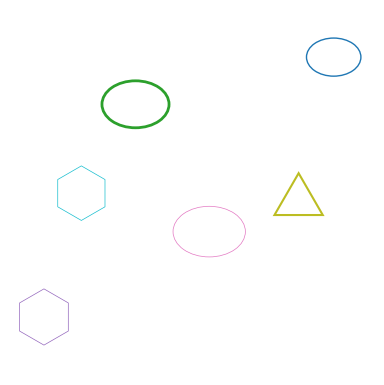[{"shape": "oval", "thickness": 1, "radius": 0.35, "center": [0.867, 0.852]}, {"shape": "oval", "thickness": 2, "radius": 0.44, "center": [0.352, 0.729]}, {"shape": "hexagon", "thickness": 0.5, "radius": 0.37, "center": [0.114, 0.177]}, {"shape": "oval", "thickness": 0.5, "radius": 0.47, "center": [0.543, 0.398]}, {"shape": "triangle", "thickness": 1.5, "radius": 0.36, "center": [0.776, 0.478]}, {"shape": "hexagon", "thickness": 0.5, "radius": 0.35, "center": [0.211, 0.498]}]